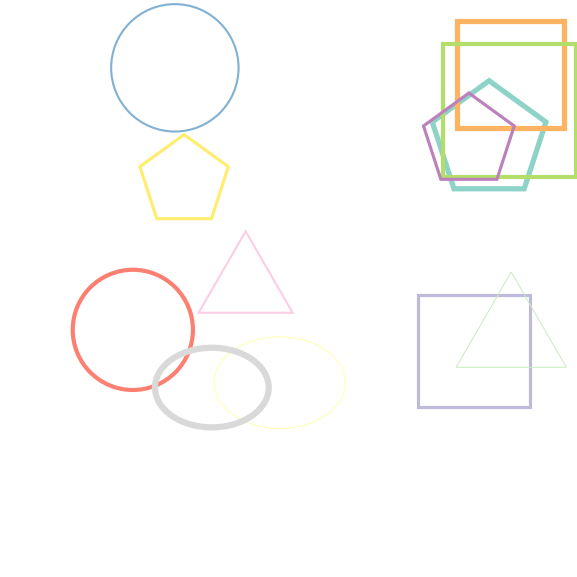[{"shape": "pentagon", "thickness": 2.5, "radius": 0.52, "center": [0.847, 0.756]}, {"shape": "oval", "thickness": 0.5, "radius": 0.57, "center": [0.484, 0.337]}, {"shape": "square", "thickness": 1.5, "radius": 0.49, "center": [0.821, 0.391]}, {"shape": "circle", "thickness": 2, "radius": 0.52, "center": [0.23, 0.428]}, {"shape": "circle", "thickness": 1, "radius": 0.55, "center": [0.303, 0.882]}, {"shape": "square", "thickness": 2.5, "radius": 0.46, "center": [0.884, 0.871]}, {"shape": "square", "thickness": 2, "radius": 0.57, "center": [0.882, 0.808]}, {"shape": "triangle", "thickness": 1, "radius": 0.47, "center": [0.425, 0.505]}, {"shape": "oval", "thickness": 3, "radius": 0.49, "center": [0.367, 0.328]}, {"shape": "pentagon", "thickness": 1.5, "radius": 0.41, "center": [0.812, 0.755]}, {"shape": "triangle", "thickness": 0.5, "radius": 0.55, "center": [0.885, 0.418]}, {"shape": "pentagon", "thickness": 1.5, "radius": 0.4, "center": [0.319, 0.686]}]